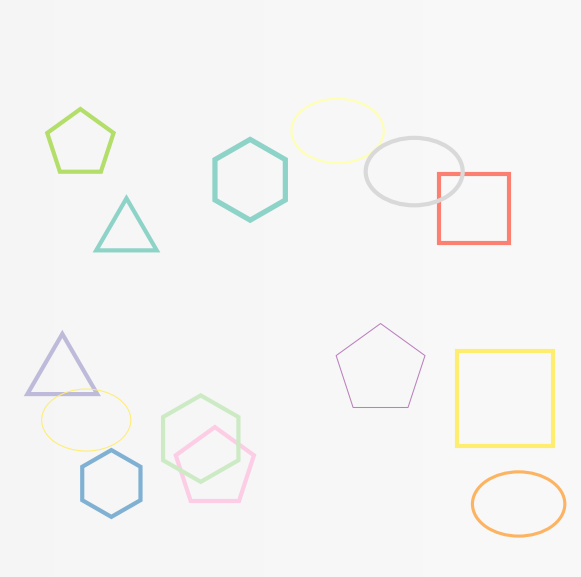[{"shape": "triangle", "thickness": 2, "radius": 0.3, "center": [0.218, 0.596]}, {"shape": "hexagon", "thickness": 2.5, "radius": 0.35, "center": [0.43, 0.688]}, {"shape": "oval", "thickness": 1, "radius": 0.4, "center": [0.581, 0.773]}, {"shape": "triangle", "thickness": 2, "radius": 0.35, "center": [0.107, 0.351]}, {"shape": "square", "thickness": 2, "radius": 0.3, "center": [0.815, 0.638]}, {"shape": "hexagon", "thickness": 2, "radius": 0.29, "center": [0.192, 0.162]}, {"shape": "oval", "thickness": 1.5, "radius": 0.4, "center": [0.892, 0.126]}, {"shape": "pentagon", "thickness": 2, "radius": 0.3, "center": [0.138, 0.75]}, {"shape": "pentagon", "thickness": 2, "radius": 0.35, "center": [0.37, 0.189]}, {"shape": "oval", "thickness": 2, "radius": 0.42, "center": [0.713, 0.702]}, {"shape": "pentagon", "thickness": 0.5, "radius": 0.4, "center": [0.655, 0.359]}, {"shape": "hexagon", "thickness": 2, "radius": 0.37, "center": [0.345, 0.24]}, {"shape": "oval", "thickness": 0.5, "radius": 0.38, "center": [0.148, 0.272]}, {"shape": "square", "thickness": 2, "radius": 0.41, "center": [0.869, 0.309]}]